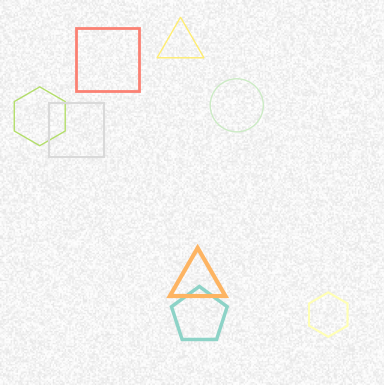[{"shape": "pentagon", "thickness": 2.5, "radius": 0.38, "center": [0.518, 0.18]}, {"shape": "hexagon", "thickness": 1.5, "radius": 0.29, "center": [0.853, 0.183]}, {"shape": "square", "thickness": 2, "radius": 0.41, "center": [0.28, 0.845]}, {"shape": "triangle", "thickness": 3, "radius": 0.42, "center": [0.513, 0.273]}, {"shape": "hexagon", "thickness": 1, "radius": 0.38, "center": [0.103, 0.698]}, {"shape": "square", "thickness": 1.5, "radius": 0.36, "center": [0.199, 0.662]}, {"shape": "circle", "thickness": 1, "radius": 0.34, "center": [0.615, 0.726]}, {"shape": "triangle", "thickness": 1, "radius": 0.35, "center": [0.469, 0.885]}]